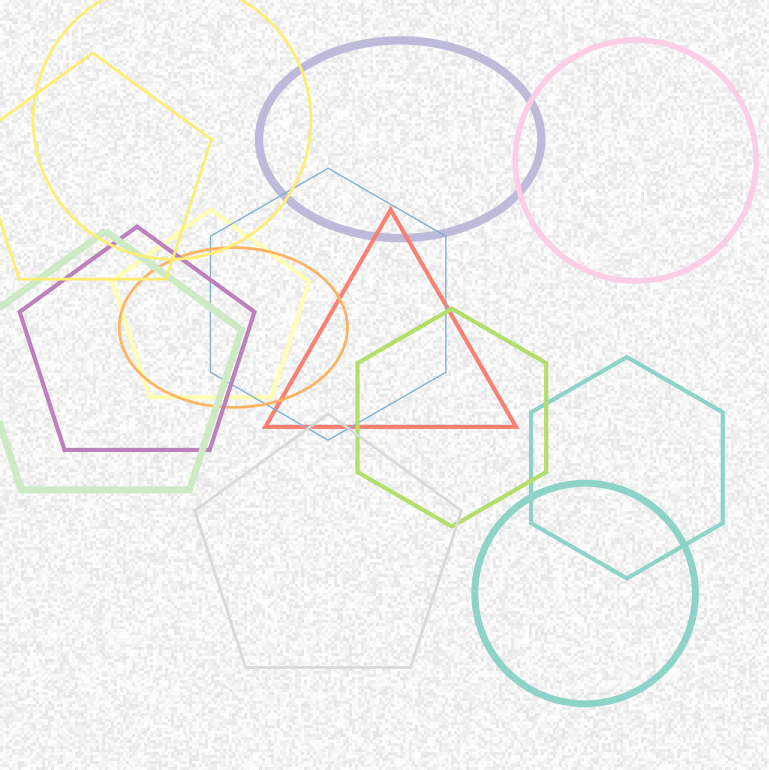[{"shape": "hexagon", "thickness": 1.5, "radius": 0.72, "center": [0.814, 0.393]}, {"shape": "circle", "thickness": 2.5, "radius": 0.72, "center": [0.76, 0.229]}, {"shape": "pentagon", "thickness": 1.5, "radius": 0.67, "center": [0.274, 0.593]}, {"shape": "oval", "thickness": 3, "radius": 0.92, "center": [0.52, 0.819]}, {"shape": "triangle", "thickness": 1.5, "radius": 0.94, "center": [0.507, 0.54]}, {"shape": "hexagon", "thickness": 0.5, "radius": 0.88, "center": [0.426, 0.605]}, {"shape": "oval", "thickness": 1, "radius": 0.74, "center": [0.303, 0.575]}, {"shape": "hexagon", "thickness": 1.5, "radius": 0.71, "center": [0.587, 0.458]}, {"shape": "circle", "thickness": 2, "radius": 0.78, "center": [0.826, 0.792]}, {"shape": "pentagon", "thickness": 1, "radius": 0.91, "center": [0.426, 0.28]}, {"shape": "pentagon", "thickness": 1.5, "radius": 0.8, "center": [0.178, 0.545]}, {"shape": "pentagon", "thickness": 2.5, "radius": 0.93, "center": [0.137, 0.514]}, {"shape": "pentagon", "thickness": 1, "radius": 0.81, "center": [0.12, 0.769]}, {"shape": "circle", "thickness": 1, "radius": 0.9, "center": [0.223, 0.844]}]